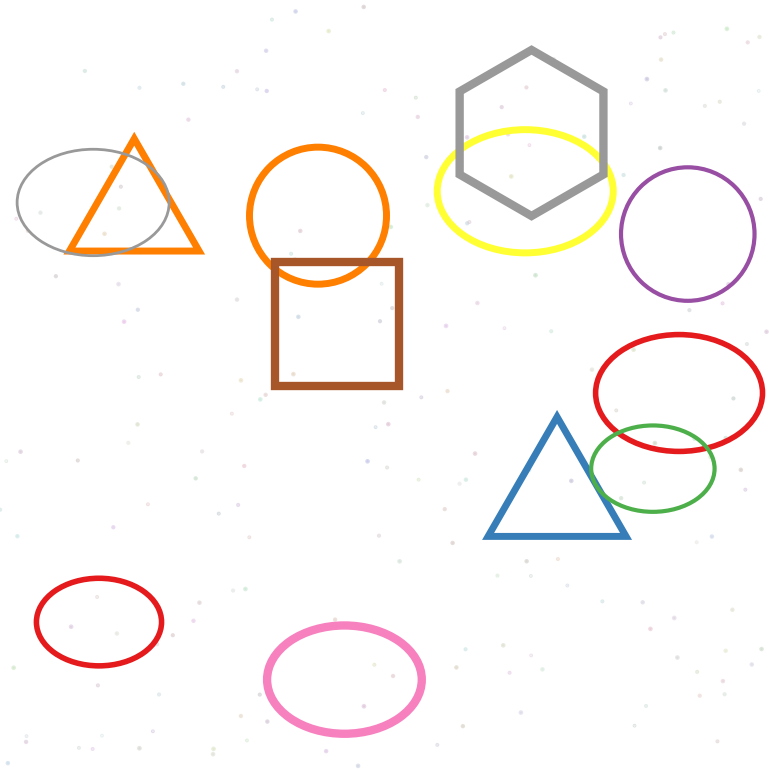[{"shape": "oval", "thickness": 2, "radius": 0.54, "center": [0.882, 0.49]}, {"shape": "oval", "thickness": 2, "radius": 0.41, "center": [0.129, 0.192]}, {"shape": "triangle", "thickness": 2.5, "radius": 0.52, "center": [0.723, 0.355]}, {"shape": "oval", "thickness": 1.5, "radius": 0.4, "center": [0.848, 0.391]}, {"shape": "circle", "thickness": 1.5, "radius": 0.43, "center": [0.893, 0.696]}, {"shape": "circle", "thickness": 2.5, "radius": 0.44, "center": [0.413, 0.72]}, {"shape": "triangle", "thickness": 2.5, "radius": 0.49, "center": [0.174, 0.723]}, {"shape": "oval", "thickness": 2.5, "radius": 0.57, "center": [0.682, 0.752]}, {"shape": "square", "thickness": 3, "radius": 0.4, "center": [0.438, 0.579]}, {"shape": "oval", "thickness": 3, "radius": 0.5, "center": [0.447, 0.117]}, {"shape": "hexagon", "thickness": 3, "radius": 0.54, "center": [0.69, 0.827]}, {"shape": "oval", "thickness": 1, "radius": 0.49, "center": [0.121, 0.737]}]